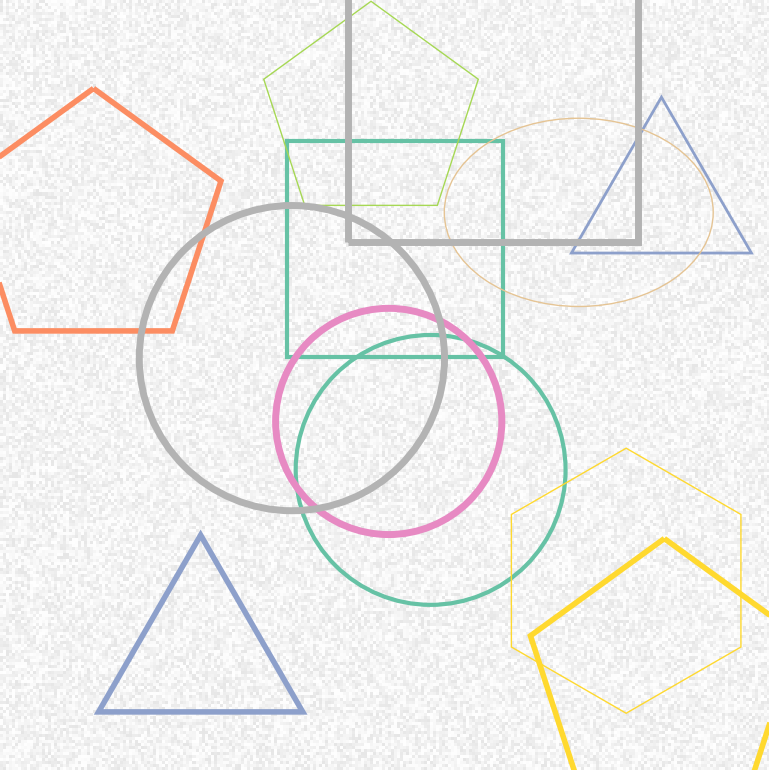[{"shape": "circle", "thickness": 1.5, "radius": 0.88, "center": [0.559, 0.39]}, {"shape": "square", "thickness": 1.5, "radius": 0.7, "center": [0.513, 0.677]}, {"shape": "pentagon", "thickness": 2, "radius": 0.87, "center": [0.121, 0.711]}, {"shape": "triangle", "thickness": 2, "radius": 0.77, "center": [0.261, 0.152]}, {"shape": "triangle", "thickness": 1, "radius": 0.67, "center": [0.859, 0.739]}, {"shape": "circle", "thickness": 2.5, "radius": 0.73, "center": [0.505, 0.453]}, {"shape": "pentagon", "thickness": 0.5, "radius": 0.73, "center": [0.482, 0.852]}, {"shape": "hexagon", "thickness": 0.5, "radius": 0.86, "center": [0.813, 0.246]}, {"shape": "pentagon", "thickness": 2, "radius": 0.91, "center": [0.863, 0.118]}, {"shape": "oval", "thickness": 0.5, "radius": 0.87, "center": [0.752, 0.724]}, {"shape": "circle", "thickness": 2.5, "radius": 0.99, "center": [0.379, 0.535]}, {"shape": "square", "thickness": 2.5, "radius": 0.94, "center": [0.64, 0.874]}]